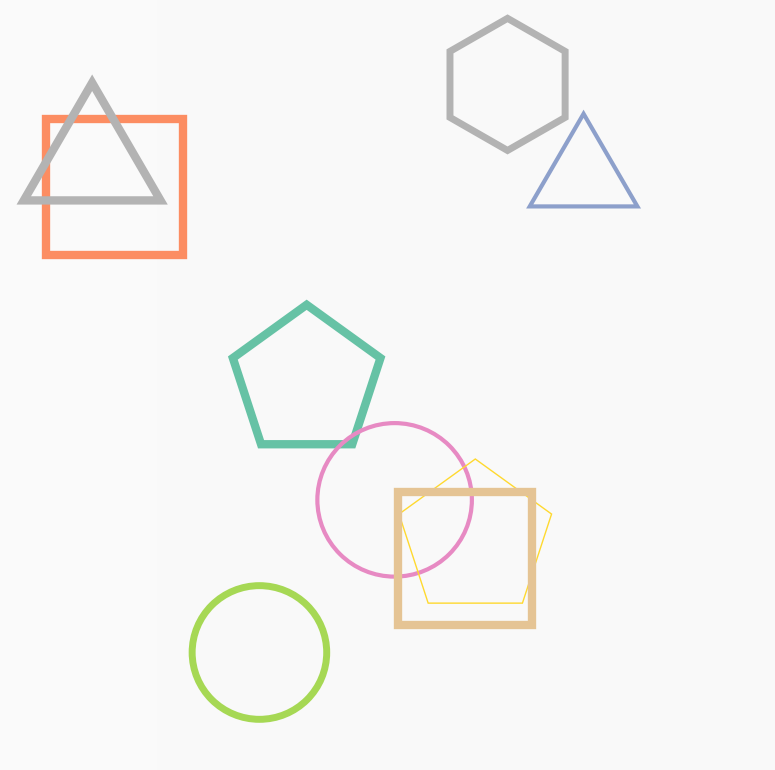[{"shape": "pentagon", "thickness": 3, "radius": 0.5, "center": [0.396, 0.504]}, {"shape": "square", "thickness": 3, "radius": 0.44, "center": [0.148, 0.757]}, {"shape": "triangle", "thickness": 1.5, "radius": 0.4, "center": [0.753, 0.772]}, {"shape": "circle", "thickness": 1.5, "radius": 0.5, "center": [0.509, 0.351]}, {"shape": "circle", "thickness": 2.5, "radius": 0.43, "center": [0.335, 0.153]}, {"shape": "pentagon", "thickness": 0.5, "radius": 0.52, "center": [0.613, 0.3]}, {"shape": "square", "thickness": 3, "radius": 0.43, "center": [0.6, 0.275]}, {"shape": "triangle", "thickness": 3, "radius": 0.51, "center": [0.119, 0.791]}, {"shape": "hexagon", "thickness": 2.5, "radius": 0.43, "center": [0.655, 0.89]}]